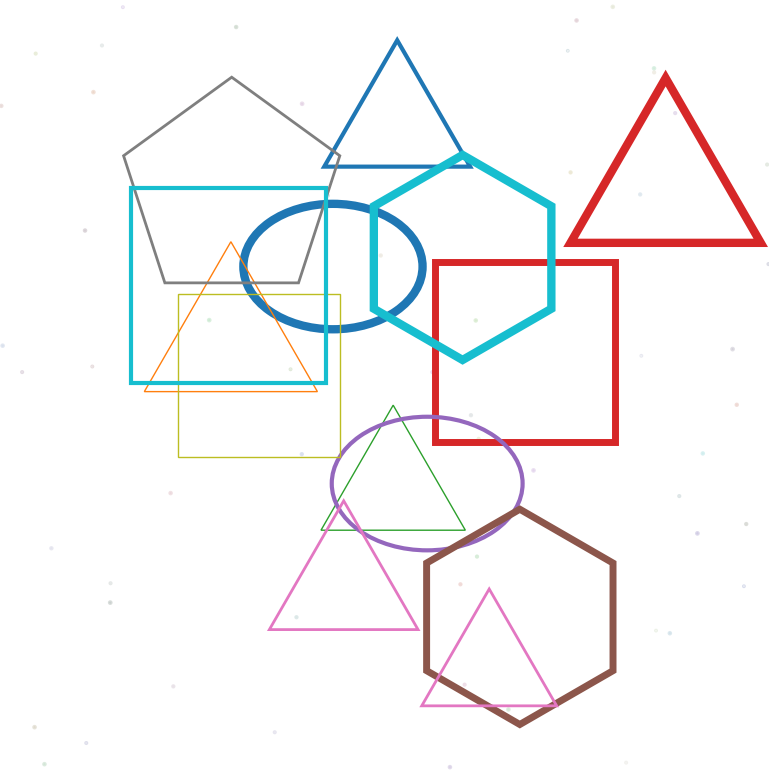[{"shape": "oval", "thickness": 3, "radius": 0.58, "center": [0.432, 0.654]}, {"shape": "triangle", "thickness": 1.5, "radius": 0.55, "center": [0.516, 0.838]}, {"shape": "triangle", "thickness": 0.5, "radius": 0.65, "center": [0.3, 0.556]}, {"shape": "triangle", "thickness": 0.5, "radius": 0.54, "center": [0.511, 0.366]}, {"shape": "square", "thickness": 2.5, "radius": 0.59, "center": [0.682, 0.543]}, {"shape": "triangle", "thickness": 3, "radius": 0.71, "center": [0.864, 0.756]}, {"shape": "oval", "thickness": 1.5, "radius": 0.62, "center": [0.555, 0.372]}, {"shape": "hexagon", "thickness": 2.5, "radius": 0.7, "center": [0.675, 0.199]}, {"shape": "triangle", "thickness": 1, "radius": 0.56, "center": [0.446, 0.238]}, {"shape": "triangle", "thickness": 1, "radius": 0.51, "center": [0.635, 0.134]}, {"shape": "pentagon", "thickness": 1, "radius": 0.74, "center": [0.301, 0.752]}, {"shape": "square", "thickness": 0.5, "radius": 0.53, "center": [0.336, 0.512]}, {"shape": "square", "thickness": 1.5, "radius": 0.63, "center": [0.297, 0.63]}, {"shape": "hexagon", "thickness": 3, "radius": 0.67, "center": [0.601, 0.666]}]